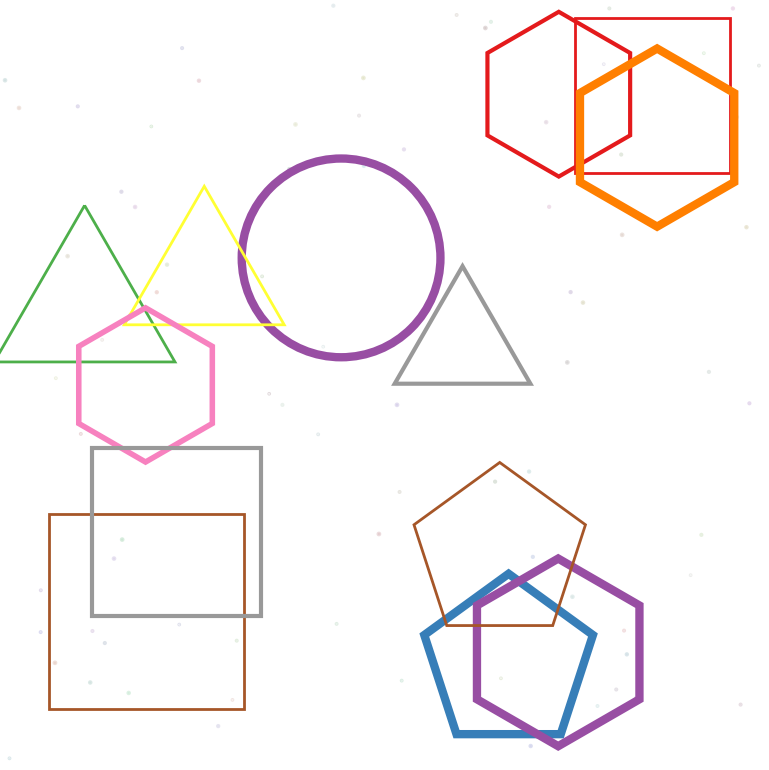[{"shape": "square", "thickness": 1, "radius": 0.5, "center": [0.848, 0.876]}, {"shape": "hexagon", "thickness": 1.5, "radius": 0.53, "center": [0.726, 0.878]}, {"shape": "pentagon", "thickness": 3, "radius": 0.58, "center": [0.661, 0.14]}, {"shape": "triangle", "thickness": 1, "radius": 0.68, "center": [0.11, 0.598]}, {"shape": "circle", "thickness": 3, "radius": 0.65, "center": [0.443, 0.665]}, {"shape": "hexagon", "thickness": 3, "radius": 0.61, "center": [0.725, 0.153]}, {"shape": "hexagon", "thickness": 3, "radius": 0.58, "center": [0.853, 0.821]}, {"shape": "triangle", "thickness": 1, "radius": 0.6, "center": [0.265, 0.638]}, {"shape": "pentagon", "thickness": 1, "radius": 0.59, "center": [0.649, 0.282]}, {"shape": "square", "thickness": 1, "radius": 0.63, "center": [0.191, 0.205]}, {"shape": "hexagon", "thickness": 2, "radius": 0.5, "center": [0.189, 0.5]}, {"shape": "square", "thickness": 1.5, "radius": 0.55, "center": [0.229, 0.309]}, {"shape": "triangle", "thickness": 1.5, "radius": 0.51, "center": [0.601, 0.553]}]